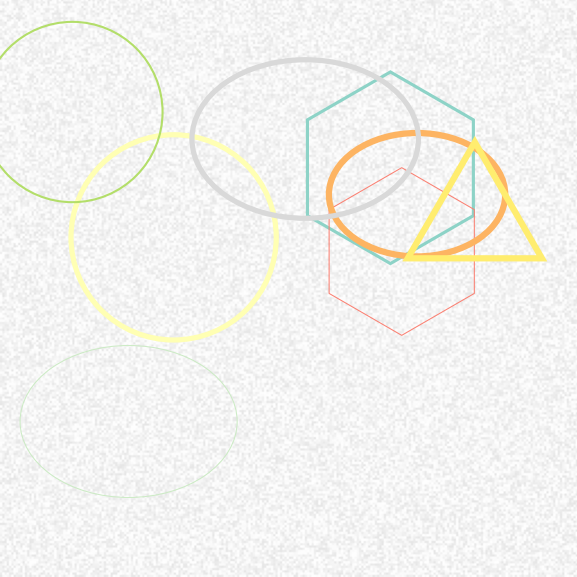[{"shape": "hexagon", "thickness": 1.5, "radius": 0.83, "center": [0.676, 0.709]}, {"shape": "circle", "thickness": 2.5, "radius": 0.89, "center": [0.301, 0.588]}, {"shape": "hexagon", "thickness": 0.5, "radius": 0.73, "center": [0.696, 0.564]}, {"shape": "oval", "thickness": 3, "radius": 0.76, "center": [0.722, 0.662]}, {"shape": "circle", "thickness": 1, "radius": 0.78, "center": [0.125, 0.805]}, {"shape": "oval", "thickness": 2.5, "radius": 0.98, "center": [0.529, 0.758]}, {"shape": "oval", "thickness": 0.5, "radius": 0.94, "center": [0.223, 0.269]}, {"shape": "triangle", "thickness": 3, "radius": 0.67, "center": [0.822, 0.619]}]